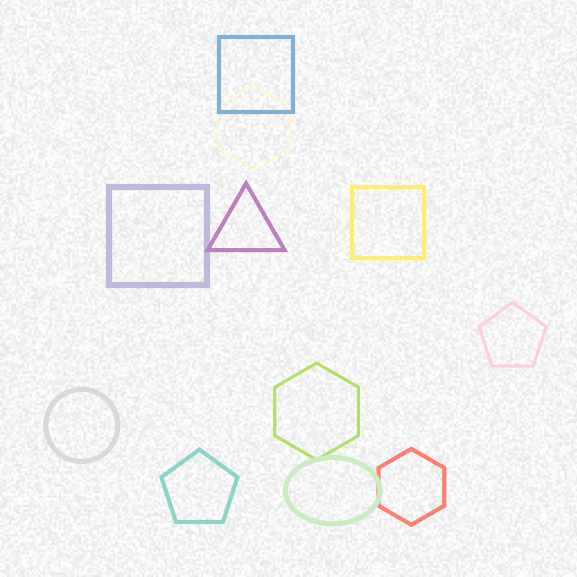[{"shape": "pentagon", "thickness": 2, "radius": 0.35, "center": [0.345, 0.151]}, {"shape": "hexagon", "thickness": 0.5, "radius": 0.37, "center": [0.439, 0.779]}, {"shape": "square", "thickness": 3, "radius": 0.43, "center": [0.273, 0.591]}, {"shape": "hexagon", "thickness": 2, "radius": 0.33, "center": [0.712, 0.156]}, {"shape": "square", "thickness": 2, "radius": 0.32, "center": [0.443, 0.87]}, {"shape": "hexagon", "thickness": 1.5, "radius": 0.42, "center": [0.548, 0.287]}, {"shape": "pentagon", "thickness": 1.5, "radius": 0.31, "center": [0.888, 0.415]}, {"shape": "circle", "thickness": 2.5, "radius": 0.31, "center": [0.142, 0.262]}, {"shape": "triangle", "thickness": 2, "radius": 0.39, "center": [0.426, 0.605]}, {"shape": "oval", "thickness": 2.5, "radius": 0.41, "center": [0.576, 0.149]}, {"shape": "square", "thickness": 2, "radius": 0.31, "center": [0.671, 0.614]}]